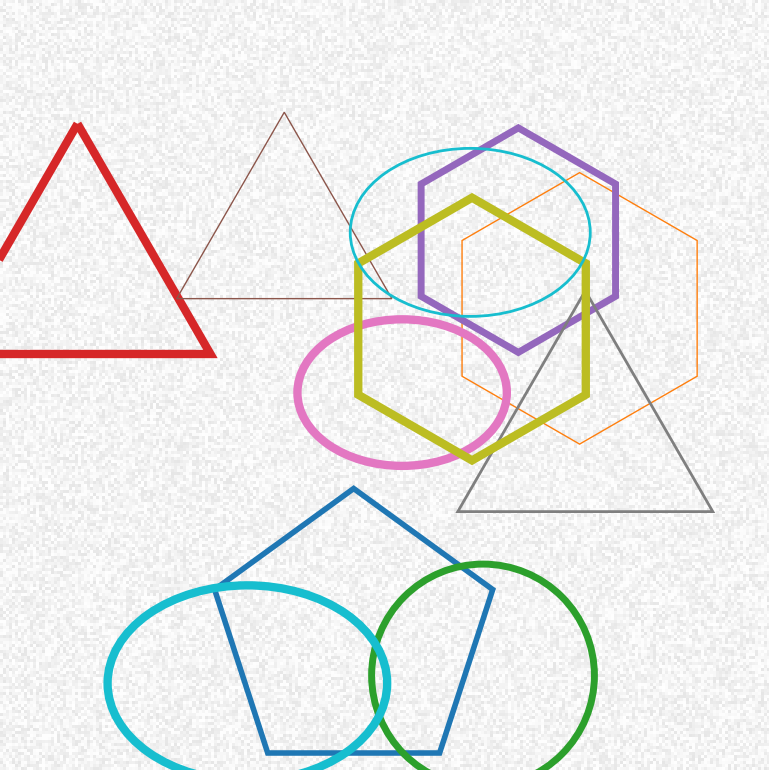[{"shape": "pentagon", "thickness": 2, "radius": 0.95, "center": [0.459, 0.176]}, {"shape": "hexagon", "thickness": 0.5, "radius": 0.88, "center": [0.753, 0.6]}, {"shape": "circle", "thickness": 2.5, "radius": 0.72, "center": [0.627, 0.123]}, {"shape": "triangle", "thickness": 3, "radius": 1.0, "center": [0.101, 0.64]}, {"shape": "hexagon", "thickness": 2.5, "radius": 0.73, "center": [0.673, 0.688]}, {"shape": "triangle", "thickness": 0.5, "radius": 0.81, "center": [0.369, 0.693]}, {"shape": "oval", "thickness": 3, "radius": 0.68, "center": [0.522, 0.49]}, {"shape": "triangle", "thickness": 1, "radius": 0.96, "center": [0.76, 0.431]}, {"shape": "hexagon", "thickness": 3, "radius": 0.85, "center": [0.613, 0.573]}, {"shape": "oval", "thickness": 1, "radius": 0.78, "center": [0.611, 0.698]}, {"shape": "oval", "thickness": 3, "radius": 0.91, "center": [0.321, 0.113]}]